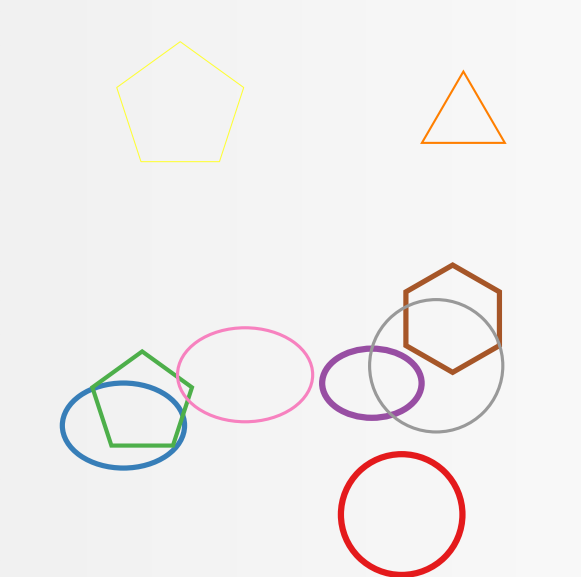[{"shape": "circle", "thickness": 3, "radius": 0.52, "center": [0.691, 0.108]}, {"shape": "oval", "thickness": 2.5, "radius": 0.53, "center": [0.212, 0.262]}, {"shape": "pentagon", "thickness": 2, "radius": 0.45, "center": [0.245, 0.3]}, {"shape": "oval", "thickness": 3, "radius": 0.43, "center": [0.64, 0.336]}, {"shape": "triangle", "thickness": 1, "radius": 0.41, "center": [0.797, 0.793]}, {"shape": "pentagon", "thickness": 0.5, "radius": 0.57, "center": [0.31, 0.812]}, {"shape": "hexagon", "thickness": 2.5, "radius": 0.46, "center": [0.779, 0.447]}, {"shape": "oval", "thickness": 1.5, "radius": 0.58, "center": [0.422, 0.35]}, {"shape": "circle", "thickness": 1.5, "radius": 0.57, "center": [0.75, 0.366]}]